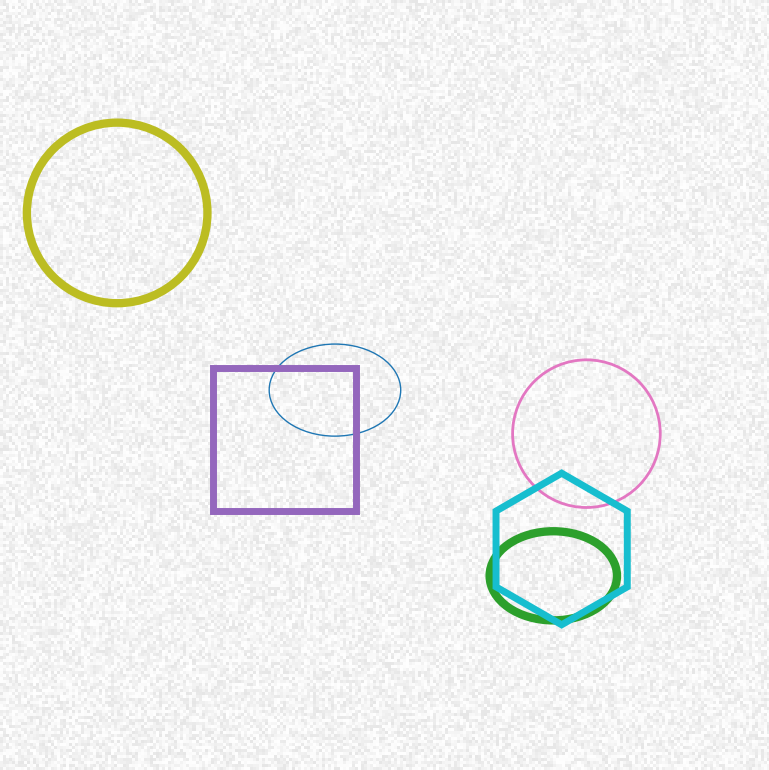[{"shape": "oval", "thickness": 0.5, "radius": 0.43, "center": [0.435, 0.493]}, {"shape": "oval", "thickness": 3, "radius": 0.41, "center": [0.719, 0.252]}, {"shape": "square", "thickness": 2.5, "radius": 0.46, "center": [0.37, 0.429]}, {"shape": "circle", "thickness": 1, "radius": 0.48, "center": [0.762, 0.437]}, {"shape": "circle", "thickness": 3, "radius": 0.59, "center": [0.152, 0.723]}, {"shape": "hexagon", "thickness": 2.5, "radius": 0.49, "center": [0.729, 0.287]}]